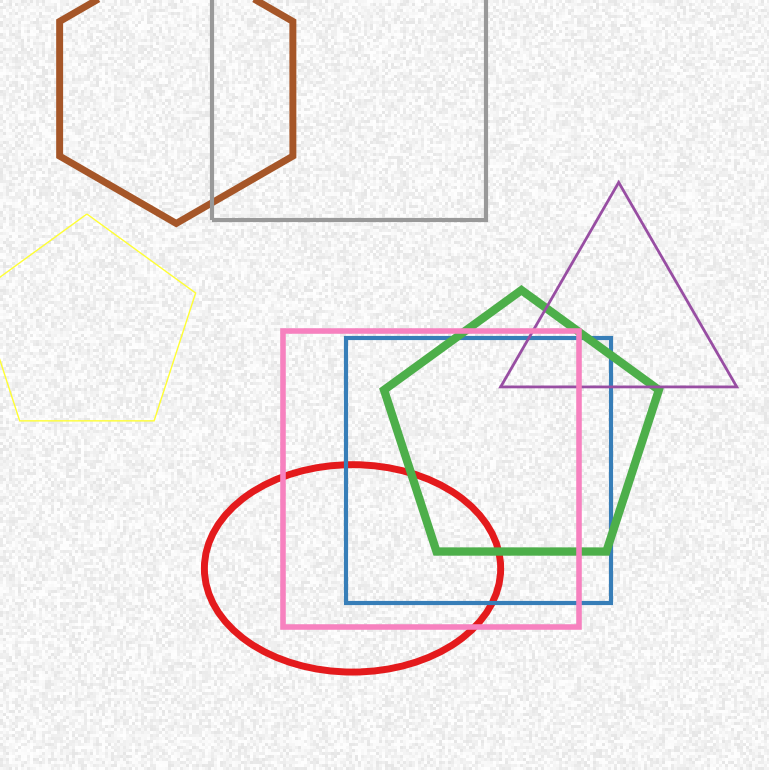[{"shape": "oval", "thickness": 2.5, "radius": 0.96, "center": [0.458, 0.262]}, {"shape": "square", "thickness": 1.5, "radius": 0.86, "center": [0.622, 0.389]}, {"shape": "pentagon", "thickness": 3, "radius": 0.94, "center": [0.677, 0.436]}, {"shape": "triangle", "thickness": 1, "radius": 0.89, "center": [0.804, 0.586]}, {"shape": "pentagon", "thickness": 0.5, "radius": 0.74, "center": [0.113, 0.574]}, {"shape": "hexagon", "thickness": 2.5, "radius": 0.87, "center": [0.229, 0.885]}, {"shape": "square", "thickness": 2, "radius": 0.96, "center": [0.56, 0.377]}, {"shape": "square", "thickness": 1.5, "radius": 0.89, "center": [0.453, 0.893]}]